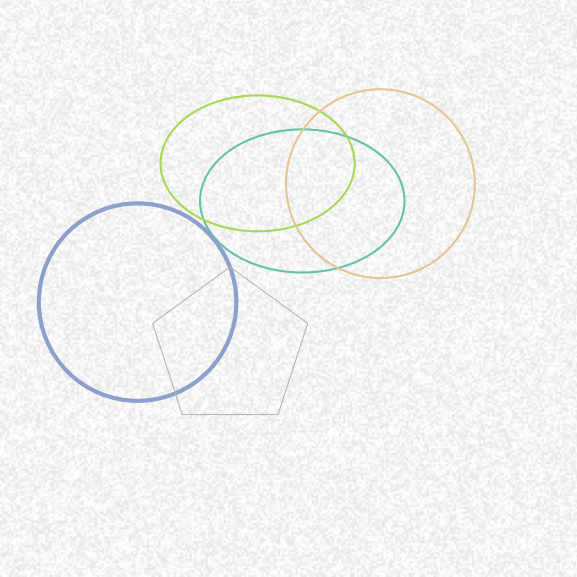[{"shape": "oval", "thickness": 1, "radius": 0.89, "center": [0.523, 0.651]}, {"shape": "circle", "thickness": 2, "radius": 0.86, "center": [0.238, 0.476]}, {"shape": "oval", "thickness": 1, "radius": 0.84, "center": [0.446, 0.716]}, {"shape": "circle", "thickness": 1, "radius": 0.82, "center": [0.659, 0.681]}, {"shape": "pentagon", "thickness": 0.5, "radius": 0.71, "center": [0.399, 0.396]}]